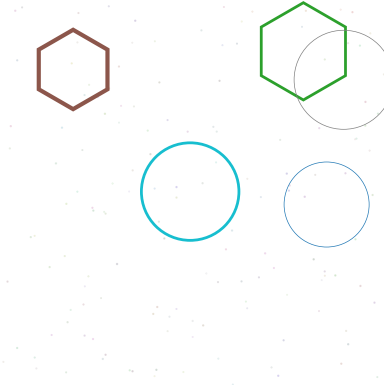[{"shape": "circle", "thickness": 0.5, "radius": 0.55, "center": [0.848, 0.469]}, {"shape": "hexagon", "thickness": 2, "radius": 0.63, "center": [0.788, 0.867]}, {"shape": "hexagon", "thickness": 3, "radius": 0.52, "center": [0.19, 0.82]}, {"shape": "circle", "thickness": 0.5, "radius": 0.64, "center": [0.893, 0.793]}, {"shape": "circle", "thickness": 2, "radius": 0.63, "center": [0.494, 0.502]}]